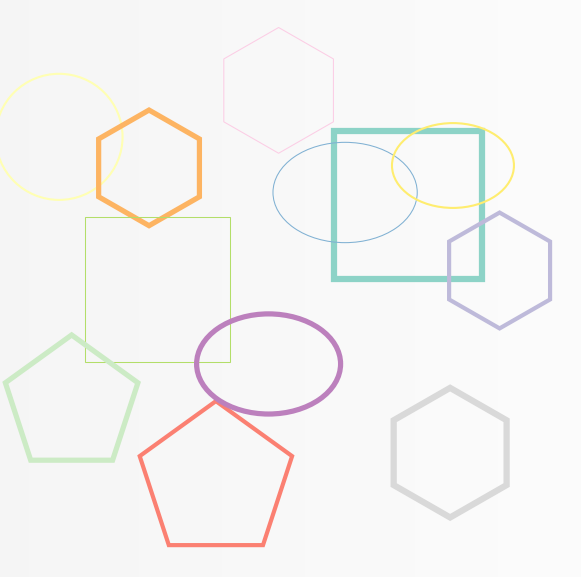[{"shape": "square", "thickness": 3, "radius": 0.64, "center": [0.702, 0.645]}, {"shape": "circle", "thickness": 1, "radius": 0.55, "center": [0.102, 0.762]}, {"shape": "hexagon", "thickness": 2, "radius": 0.5, "center": [0.86, 0.531]}, {"shape": "pentagon", "thickness": 2, "radius": 0.69, "center": [0.371, 0.167]}, {"shape": "oval", "thickness": 0.5, "radius": 0.62, "center": [0.594, 0.666]}, {"shape": "hexagon", "thickness": 2.5, "radius": 0.5, "center": [0.256, 0.708]}, {"shape": "square", "thickness": 0.5, "radius": 0.63, "center": [0.271, 0.497]}, {"shape": "hexagon", "thickness": 0.5, "radius": 0.54, "center": [0.479, 0.843]}, {"shape": "hexagon", "thickness": 3, "radius": 0.56, "center": [0.774, 0.215]}, {"shape": "oval", "thickness": 2.5, "radius": 0.62, "center": [0.462, 0.369]}, {"shape": "pentagon", "thickness": 2.5, "radius": 0.6, "center": [0.123, 0.299]}, {"shape": "oval", "thickness": 1, "radius": 0.52, "center": [0.779, 0.713]}]